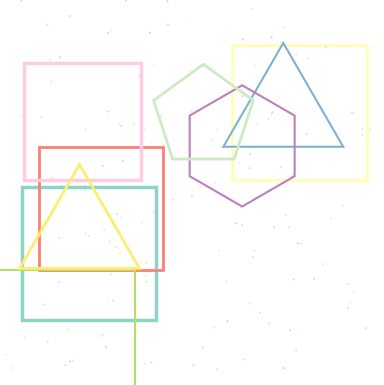[{"shape": "square", "thickness": 2.5, "radius": 0.87, "center": [0.23, 0.341]}, {"shape": "square", "thickness": 2, "radius": 0.88, "center": [0.778, 0.709]}, {"shape": "square", "thickness": 2, "radius": 0.8, "center": [0.262, 0.458]}, {"shape": "triangle", "thickness": 1.5, "radius": 0.9, "center": [0.736, 0.709]}, {"shape": "square", "thickness": 1.5, "radius": 0.92, "center": [0.166, 0.115]}, {"shape": "square", "thickness": 2.5, "radius": 0.76, "center": [0.215, 0.684]}, {"shape": "hexagon", "thickness": 1.5, "radius": 0.79, "center": [0.629, 0.621]}, {"shape": "pentagon", "thickness": 2, "radius": 0.68, "center": [0.528, 0.697]}, {"shape": "triangle", "thickness": 2, "radius": 0.9, "center": [0.207, 0.393]}]